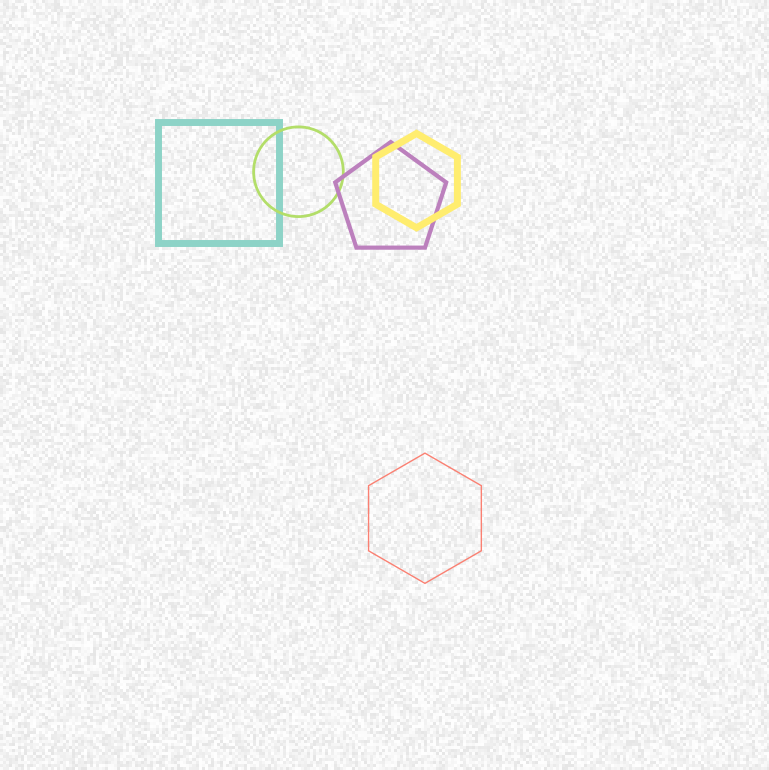[{"shape": "square", "thickness": 2.5, "radius": 0.39, "center": [0.283, 0.762]}, {"shape": "hexagon", "thickness": 0.5, "radius": 0.42, "center": [0.552, 0.327]}, {"shape": "circle", "thickness": 1, "radius": 0.29, "center": [0.388, 0.777]}, {"shape": "pentagon", "thickness": 1.5, "radius": 0.38, "center": [0.507, 0.74]}, {"shape": "hexagon", "thickness": 2.5, "radius": 0.31, "center": [0.541, 0.765]}]